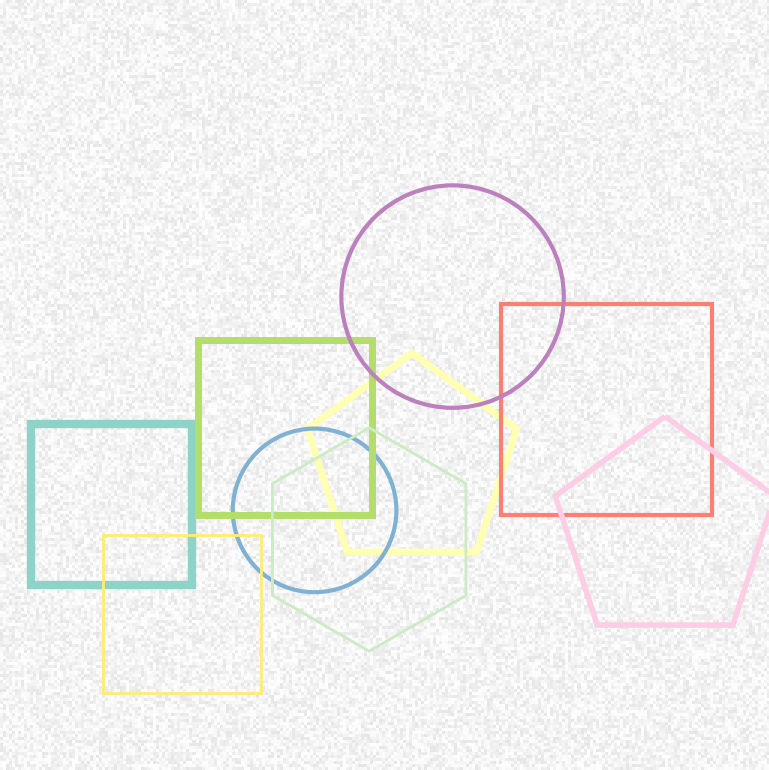[{"shape": "square", "thickness": 3, "radius": 0.52, "center": [0.145, 0.345]}, {"shape": "pentagon", "thickness": 2.5, "radius": 0.71, "center": [0.535, 0.399]}, {"shape": "square", "thickness": 1.5, "radius": 0.68, "center": [0.788, 0.468]}, {"shape": "circle", "thickness": 1.5, "radius": 0.53, "center": [0.409, 0.337]}, {"shape": "square", "thickness": 2.5, "radius": 0.57, "center": [0.37, 0.445]}, {"shape": "pentagon", "thickness": 2, "radius": 0.75, "center": [0.864, 0.309]}, {"shape": "circle", "thickness": 1.5, "radius": 0.72, "center": [0.588, 0.615]}, {"shape": "hexagon", "thickness": 1, "radius": 0.73, "center": [0.479, 0.299]}, {"shape": "square", "thickness": 1, "radius": 0.51, "center": [0.236, 0.203]}]